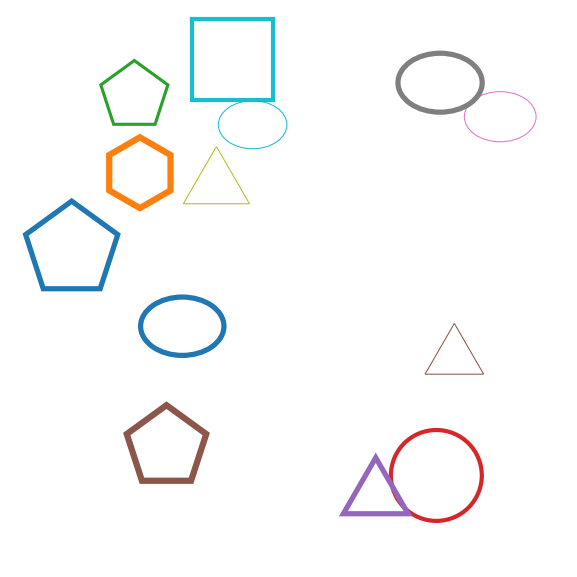[{"shape": "oval", "thickness": 2.5, "radius": 0.36, "center": [0.316, 0.434]}, {"shape": "pentagon", "thickness": 2.5, "radius": 0.42, "center": [0.124, 0.567]}, {"shape": "hexagon", "thickness": 3, "radius": 0.31, "center": [0.242, 0.7]}, {"shape": "pentagon", "thickness": 1.5, "radius": 0.31, "center": [0.233, 0.833]}, {"shape": "circle", "thickness": 2, "radius": 0.39, "center": [0.756, 0.176]}, {"shape": "triangle", "thickness": 2.5, "radius": 0.32, "center": [0.651, 0.142]}, {"shape": "pentagon", "thickness": 3, "radius": 0.36, "center": [0.288, 0.225]}, {"shape": "triangle", "thickness": 0.5, "radius": 0.29, "center": [0.787, 0.381]}, {"shape": "oval", "thickness": 0.5, "radius": 0.31, "center": [0.866, 0.797]}, {"shape": "oval", "thickness": 2.5, "radius": 0.36, "center": [0.762, 0.856]}, {"shape": "triangle", "thickness": 0.5, "radius": 0.33, "center": [0.375, 0.679]}, {"shape": "oval", "thickness": 0.5, "radius": 0.3, "center": [0.437, 0.783]}, {"shape": "square", "thickness": 2, "radius": 0.35, "center": [0.403, 0.895]}]